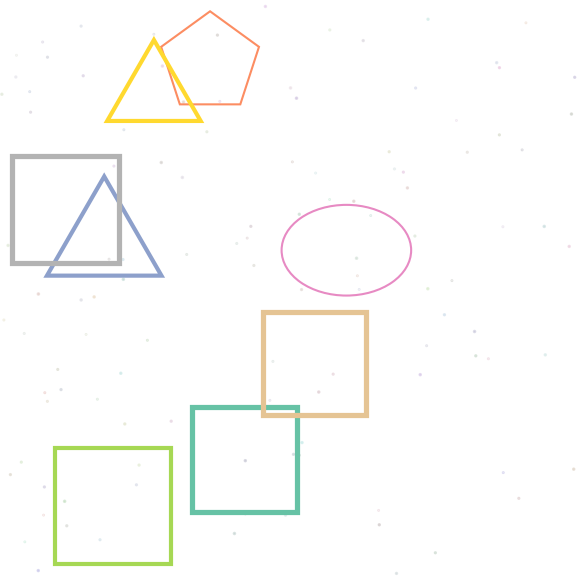[{"shape": "square", "thickness": 2.5, "radius": 0.46, "center": [0.423, 0.203]}, {"shape": "pentagon", "thickness": 1, "radius": 0.45, "center": [0.364, 0.89]}, {"shape": "triangle", "thickness": 2, "radius": 0.57, "center": [0.18, 0.579]}, {"shape": "oval", "thickness": 1, "radius": 0.56, "center": [0.6, 0.566]}, {"shape": "square", "thickness": 2, "radius": 0.5, "center": [0.196, 0.123]}, {"shape": "triangle", "thickness": 2, "radius": 0.47, "center": [0.267, 0.836]}, {"shape": "square", "thickness": 2.5, "radius": 0.45, "center": [0.544, 0.37]}, {"shape": "square", "thickness": 2.5, "radius": 0.47, "center": [0.113, 0.636]}]